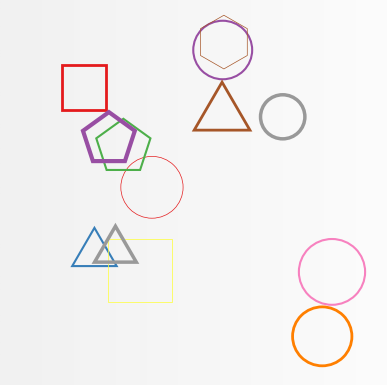[{"shape": "circle", "thickness": 0.5, "radius": 0.4, "center": [0.392, 0.514]}, {"shape": "square", "thickness": 2, "radius": 0.29, "center": [0.217, 0.773]}, {"shape": "triangle", "thickness": 1.5, "radius": 0.33, "center": [0.244, 0.342]}, {"shape": "pentagon", "thickness": 1.5, "radius": 0.37, "center": [0.318, 0.618]}, {"shape": "pentagon", "thickness": 3, "radius": 0.35, "center": [0.281, 0.638]}, {"shape": "circle", "thickness": 1.5, "radius": 0.38, "center": [0.575, 0.87]}, {"shape": "circle", "thickness": 2, "radius": 0.38, "center": [0.832, 0.126]}, {"shape": "square", "thickness": 0.5, "radius": 0.41, "center": [0.362, 0.297]}, {"shape": "triangle", "thickness": 2, "radius": 0.42, "center": [0.573, 0.704]}, {"shape": "hexagon", "thickness": 0.5, "radius": 0.35, "center": [0.578, 0.891]}, {"shape": "circle", "thickness": 1.5, "radius": 0.43, "center": [0.857, 0.294]}, {"shape": "circle", "thickness": 2.5, "radius": 0.29, "center": [0.73, 0.697]}, {"shape": "triangle", "thickness": 2.5, "radius": 0.31, "center": [0.298, 0.35]}]